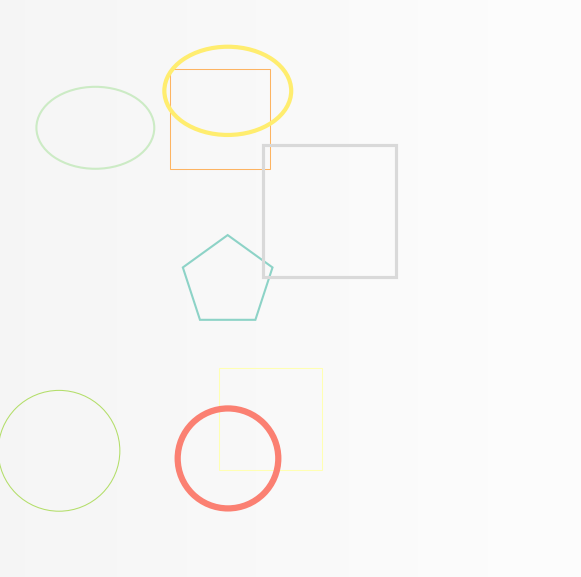[{"shape": "pentagon", "thickness": 1, "radius": 0.41, "center": [0.392, 0.511]}, {"shape": "square", "thickness": 0.5, "radius": 0.44, "center": [0.466, 0.273]}, {"shape": "circle", "thickness": 3, "radius": 0.43, "center": [0.392, 0.205]}, {"shape": "square", "thickness": 0.5, "radius": 0.43, "center": [0.379, 0.793]}, {"shape": "circle", "thickness": 0.5, "radius": 0.52, "center": [0.102, 0.219]}, {"shape": "square", "thickness": 1.5, "radius": 0.57, "center": [0.567, 0.634]}, {"shape": "oval", "thickness": 1, "radius": 0.51, "center": [0.164, 0.778]}, {"shape": "oval", "thickness": 2, "radius": 0.55, "center": [0.392, 0.842]}]